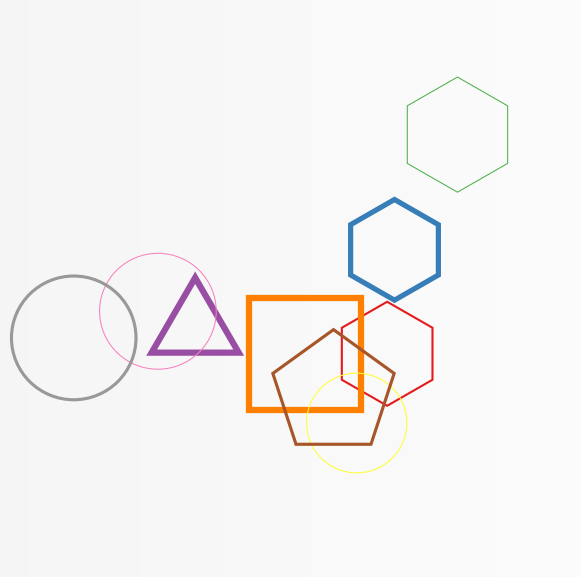[{"shape": "hexagon", "thickness": 1, "radius": 0.45, "center": [0.666, 0.387]}, {"shape": "hexagon", "thickness": 2.5, "radius": 0.44, "center": [0.679, 0.567]}, {"shape": "hexagon", "thickness": 0.5, "radius": 0.5, "center": [0.787, 0.766]}, {"shape": "triangle", "thickness": 3, "radius": 0.43, "center": [0.336, 0.432]}, {"shape": "square", "thickness": 3, "radius": 0.48, "center": [0.525, 0.386]}, {"shape": "circle", "thickness": 0.5, "radius": 0.43, "center": [0.614, 0.267]}, {"shape": "pentagon", "thickness": 1.5, "radius": 0.55, "center": [0.574, 0.319]}, {"shape": "circle", "thickness": 0.5, "radius": 0.5, "center": [0.272, 0.46]}, {"shape": "circle", "thickness": 1.5, "radius": 0.54, "center": [0.127, 0.414]}]